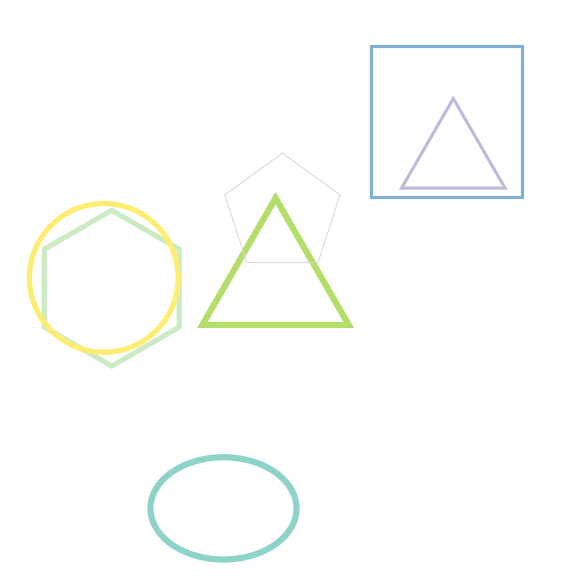[{"shape": "oval", "thickness": 3, "radius": 0.63, "center": [0.387, 0.119]}, {"shape": "triangle", "thickness": 1.5, "radius": 0.52, "center": [0.785, 0.725]}, {"shape": "square", "thickness": 1.5, "radius": 0.66, "center": [0.773, 0.788]}, {"shape": "triangle", "thickness": 3, "radius": 0.73, "center": [0.477, 0.51]}, {"shape": "pentagon", "thickness": 0.5, "radius": 0.52, "center": [0.489, 0.629]}, {"shape": "hexagon", "thickness": 2.5, "radius": 0.67, "center": [0.194, 0.5]}, {"shape": "circle", "thickness": 2.5, "radius": 0.64, "center": [0.18, 0.518]}]